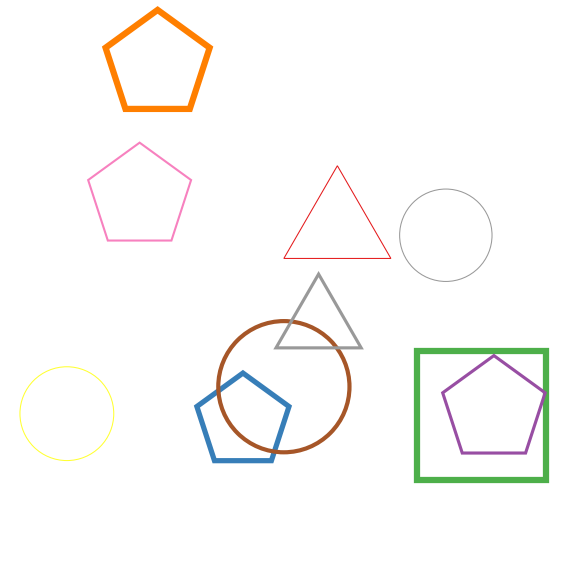[{"shape": "triangle", "thickness": 0.5, "radius": 0.54, "center": [0.584, 0.605]}, {"shape": "pentagon", "thickness": 2.5, "radius": 0.42, "center": [0.421, 0.269]}, {"shape": "square", "thickness": 3, "radius": 0.56, "center": [0.834, 0.28]}, {"shape": "pentagon", "thickness": 1.5, "radius": 0.47, "center": [0.855, 0.29]}, {"shape": "pentagon", "thickness": 3, "radius": 0.47, "center": [0.273, 0.887]}, {"shape": "circle", "thickness": 0.5, "radius": 0.41, "center": [0.116, 0.283]}, {"shape": "circle", "thickness": 2, "radius": 0.57, "center": [0.492, 0.33]}, {"shape": "pentagon", "thickness": 1, "radius": 0.47, "center": [0.242, 0.658]}, {"shape": "triangle", "thickness": 1.5, "radius": 0.43, "center": [0.552, 0.439]}, {"shape": "circle", "thickness": 0.5, "radius": 0.4, "center": [0.772, 0.592]}]